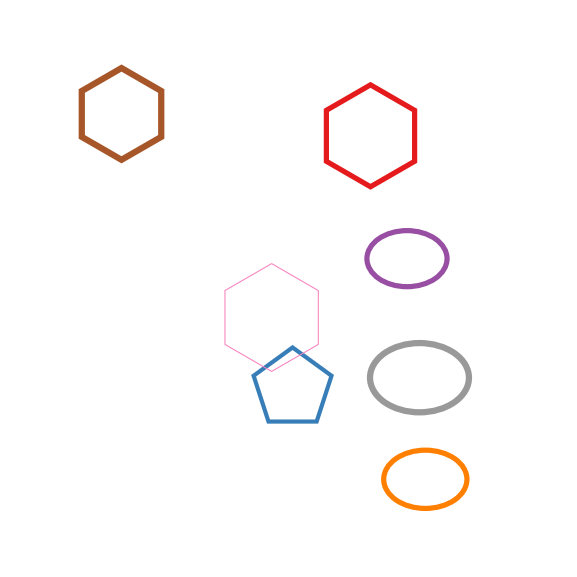[{"shape": "hexagon", "thickness": 2.5, "radius": 0.44, "center": [0.642, 0.764]}, {"shape": "pentagon", "thickness": 2, "radius": 0.35, "center": [0.507, 0.327]}, {"shape": "oval", "thickness": 2.5, "radius": 0.35, "center": [0.705, 0.551]}, {"shape": "oval", "thickness": 2.5, "radius": 0.36, "center": [0.736, 0.169]}, {"shape": "hexagon", "thickness": 3, "radius": 0.4, "center": [0.21, 0.802]}, {"shape": "hexagon", "thickness": 0.5, "radius": 0.47, "center": [0.47, 0.449]}, {"shape": "oval", "thickness": 3, "radius": 0.43, "center": [0.726, 0.345]}]